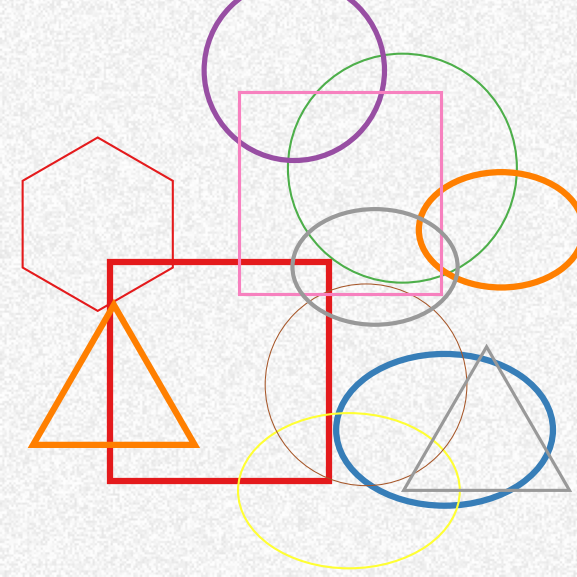[{"shape": "hexagon", "thickness": 1, "radius": 0.75, "center": [0.169, 0.611]}, {"shape": "square", "thickness": 3, "radius": 0.95, "center": [0.38, 0.355]}, {"shape": "oval", "thickness": 3, "radius": 0.94, "center": [0.77, 0.255]}, {"shape": "circle", "thickness": 1, "radius": 0.99, "center": [0.697, 0.708]}, {"shape": "circle", "thickness": 2.5, "radius": 0.78, "center": [0.51, 0.877]}, {"shape": "triangle", "thickness": 3, "radius": 0.81, "center": [0.197, 0.31]}, {"shape": "oval", "thickness": 3, "radius": 0.71, "center": [0.868, 0.601]}, {"shape": "oval", "thickness": 1, "radius": 0.96, "center": [0.604, 0.149]}, {"shape": "circle", "thickness": 0.5, "radius": 0.87, "center": [0.634, 0.333]}, {"shape": "square", "thickness": 1.5, "radius": 0.88, "center": [0.589, 0.665]}, {"shape": "triangle", "thickness": 1.5, "radius": 0.83, "center": [0.843, 0.233]}, {"shape": "oval", "thickness": 2, "radius": 0.72, "center": [0.649, 0.537]}]